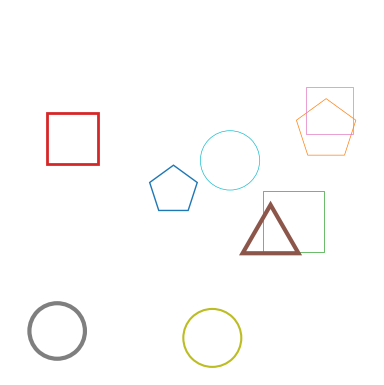[{"shape": "pentagon", "thickness": 1, "radius": 0.32, "center": [0.451, 0.506]}, {"shape": "pentagon", "thickness": 0.5, "radius": 0.41, "center": [0.847, 0.663]}, {"shape": "square", "thickness": 0.5, "radius": 0.4, "center": [0.762, 0.424]}, {"shape": "square", "thickness": 2, "radius": 0.33, "center": [0.188, 0.64]}, {"shape": "triangle", "thickness": 3, "radius": 0.42, "center": [0.703, 0.384]}, {"shape": "square", "thickness": 0.5, "radius": 0.3, "center": [0.856, 0.714]}, {"shape": "circle", "thickness": 3, "radius": 0.36, "center": [0.149, 0.14]}, {"shape": "circle", "thickness": 1.5, "radius": 0.38, "center": [0.551, 0.122]}, {"shape": "circle", "thickness": 0.5, "radius": 0.39, "center": [0.597, 0.583]}]